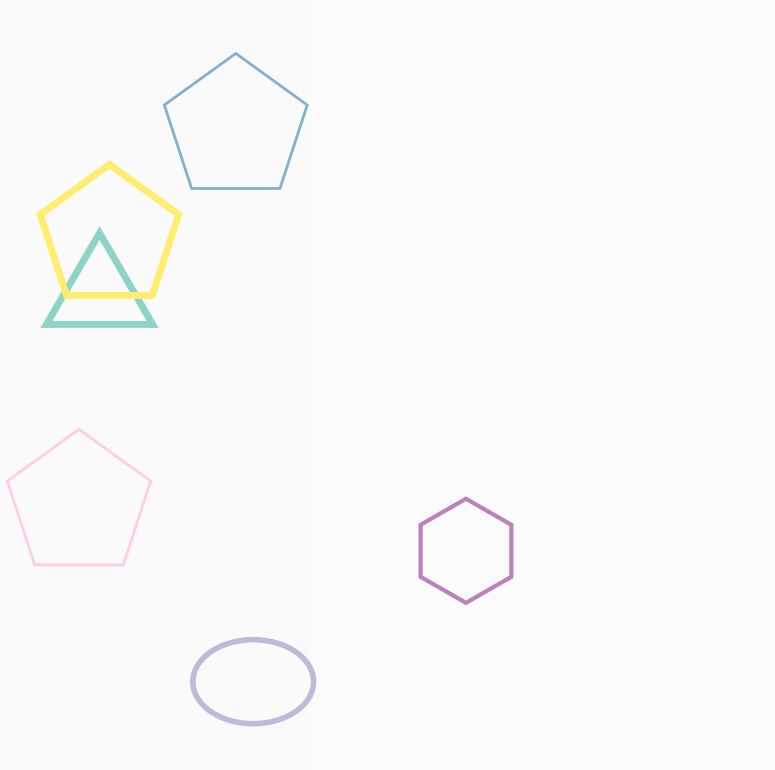[{"shape": "triangle", "thickness": 2.5, "radius": 0.4, "center": [0.128, 0.618]}, {"shape": "oval", "thickness": 2, "radius": 0.39, "center": [0.327, 0.115]}, {"shape": "pentagon", "thickness": 1, "radius": 0.48, "center": [0.304, 0.834]}, {"shape": "pentagon", "thickness": 1, "radius": 0.49, "center": [0.102, 0.345]}, {"shape": "hexagon", "thickness": 1.5, "radius": 0.34, "center": [0.601, 0.285]}, {"shape": "pentagon", "thickness": 2.5, "radius": 0.47, "center": [0.141, 0.692]}]